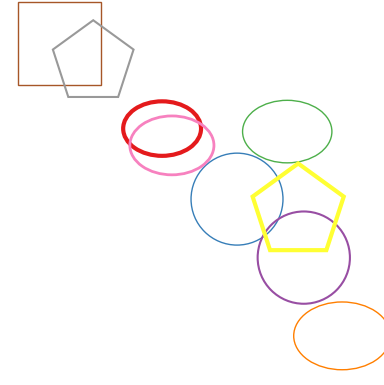[{"shape": "oval", "thickness": 3, "radius": 0.51, "center": [0.421, 0.666]}, {"shape": "circle", "thickness": 1, "radius": 0.6, "center": [0.616, 0.483]}, {"shape": "oval", "thickness": 1, "radius": 0.58, "center": [0.746, 0.658]}, {"shape": "circle", "thickness": 1.5, "radius": 0.6, "center": [0.789, 0.331]}, {"shape": "oval", "thickness": 1, "radius": 0.63, "center": [0.889, 0.128]}, {"shape": "pentagon", "thickness": 3, "radius": 0.62, "center": [0.775, 0.451]}, {"shape": "square", "thickness": 1, "radius": 0.54, "center": [0.155, 0.888]}, {"shape": "oval", "thickness": 2, "radius": 0.55, "center": [0.446, 0.622]}, {"shape": "pentagon", "thickness": 1.5, "radius": 0.55, "center": [0.242, 0.837]}]